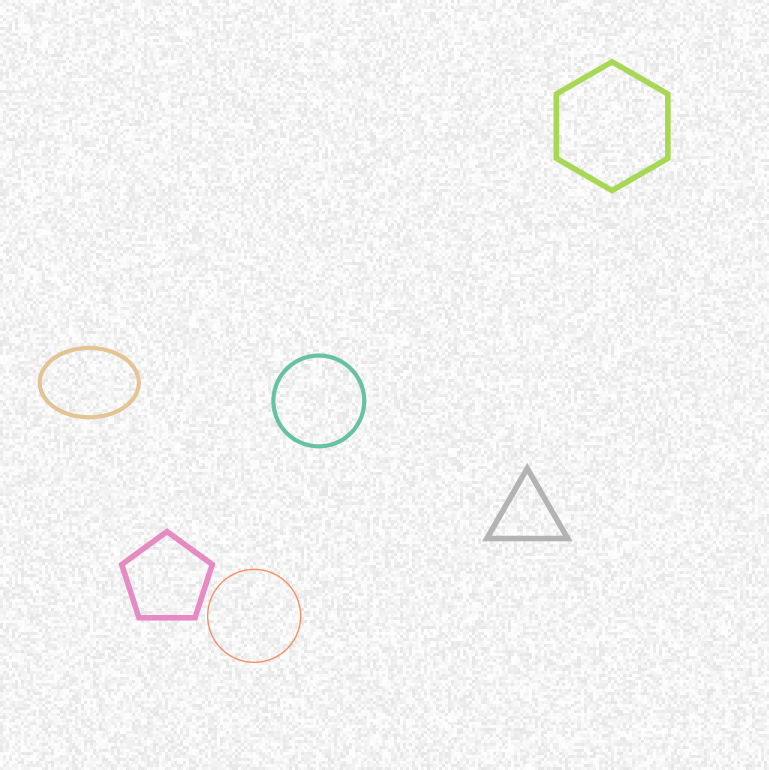[{"shape": "circle", "thickness": 1.5, "radius": 0.29, "center": [0.414, 0.479]}, {"shape": "circle", "thickness": 0.5, "radius": 0.3, "center": [0.33, 0.2]}, {"shape": "pentagon", "thickness": 2, "radius": 0.31, "center": [0.217, 0.248]}, {"shape": "hexagon", "thickness": 2, "radius": 0.42, "center": [0.795, 0.836]}, {"shape": "oval", "thickness": 1.5, "radius": 0.32, "center": [0.116, 0.503]}, {"shape": "triangle", "thickness": 2, "radius": 0.3, "center": [0.685, 0.331]}]